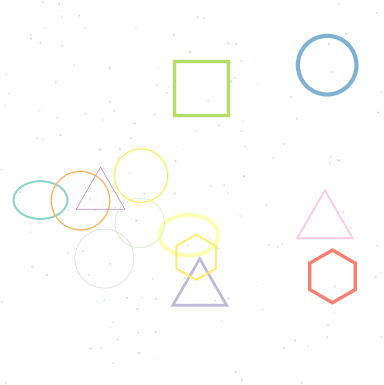[{"shape": "oval", "thickness": 1.5, "radius": 0.35, "center": [0.105, 0.48]}, {"shape": "oval", "thickness": 3, "radius": 0.38, "center": [0.49, 0.389]}, {"shape": "triangle", "thickness": 2, "radius": 0.4, "center": [0.519, 0.247]}, {"shape": "hexagon", "thickness": 2.5, "radius": 0.34, "center": [0.864, 0.282]}, {"shape": "circle", "thickness": 3, "radius": 0.38, "center": [0.85, 0.831]}, {"shape": "circle", "thickness": 1, "radius": 0.38, "center": [0.209, 0.479]}, {"shape": "square", "thickness": 2.5, "radius": 0.35, "center": [0.523, 0.771]}, {"shape": "triangle", "thickness": 1.5, "radius": 0.41, "center": [0.844, 0.423]}, {"shape": "circle", "thickness": 0.5, "radius": 0.38, "center": [0.271, 0.328]}, {"shape": "triangle", "thickness": 0.5, "radius": 0.37, "center": [0.261, 0.493]}, {"shape": "circle", "thickness": 0.5, "radius": 0.32, "center": [0.363, 0.421]}, {"shape": "hexagon", "thickness": 1.5, "radius": 0.3, "center": [0.509, 0.332]}, {"shape": "circle", "thickness": 1, "radius": 0.35, "center": [0.366, 0.544]}]